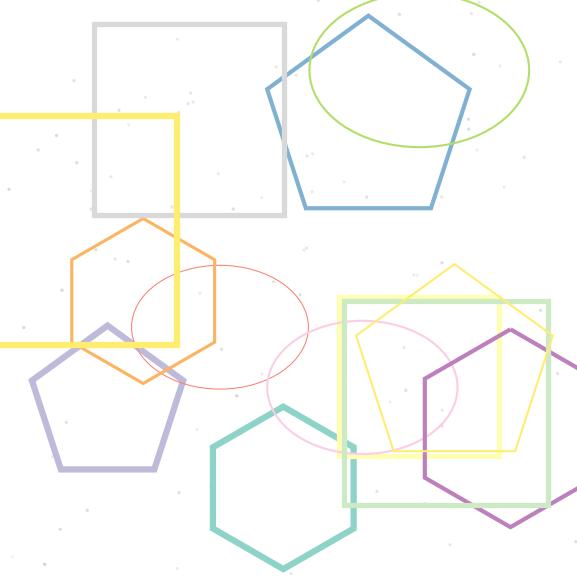[{"shape": "hexagon", "thickness": 3, "radius": 0.7, "center": [0.491, 0.154]}, {"shape": "square", "thickness": 2.5, "radius": 0.69, "center": [0.725, 0.347]}, {"shape": "pentagon", "thickness": 3, "radius": 0.69, "center": [0.186, 0.298]}, {"shape": "oval", "thickness": 0.5, "radius": 0.77, "center": [0.381, 0.433]}, {"shape": "pentagon", "thickness": 2, "radius": 0.92, "center": [0.638, 0.788]}, {"shape": "hexagon", "thickness": 1.5, "radius": 0.71, "center": [0.248, 0.478]}, {"shape": "oval", "thickness": 1, "radius": 0.95, "center": [0.726, 0.878]}, {"shape": "oval", "thickness": 1, "radius": 0.82, "center": [0.627, 0.328]}, {"shape": "square", "thickness": 2.5, "radius": 0.82, "center": [0.327, 0.792]}, {"shape": "hexagon", "thickness": 2, "radius": 0.86, "center": [0.884, 0.258]}, {"shape": "square", "thickness": 2.5, "radius": 0.88, "center": [0.772, 0.302]}, {"shape": "square", "thickness": 3, "radius": 0.99, "center": [0.109, 0.6]}, {"shape": "pentagon", "thickness": 1, "radius": 0.89, "center": [0.787, 0.363]}]